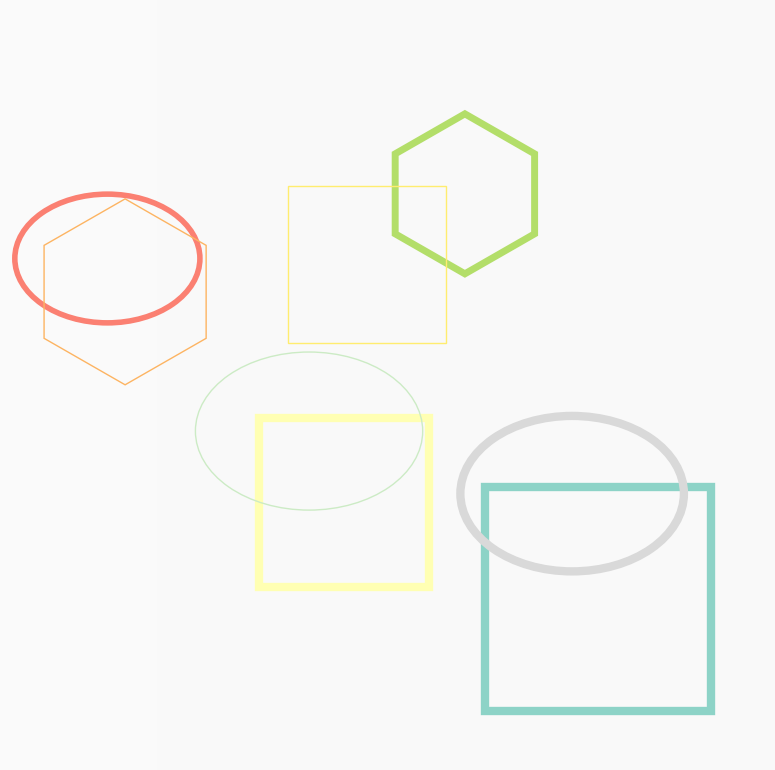[{"shape": "square", "thickness": 3, "radius": 0.73, "center": [0.772, 0.222]}, {"shape": "square", "thickness": 3, "radius": 0.55, "center": [0.444, 0.348]}, {"shape": "oval", "thickness": 2, "radius": 0.6, "center": [0.139, 0.664]}, {"shape": "hexagon", "thickness": 0.5, "radius": 0.6, "center": [0.161, 0.621]}, {"shape": "hexagon", "thickness": 2.5, "radius": 0.52, "center": [0.6, 0.748]}, {"shape": "oval", "thickness": 3, "radius": 0.72, "center": [0.738, 0.359]}, {"shape": "oval", "thickness": 0.5, "radius": 0.73, "center": [0.399, 0.44]}, {"shape": "square", "thickness": 0.5, "radius": 0.51, "center": [0.473, 0.656]}]